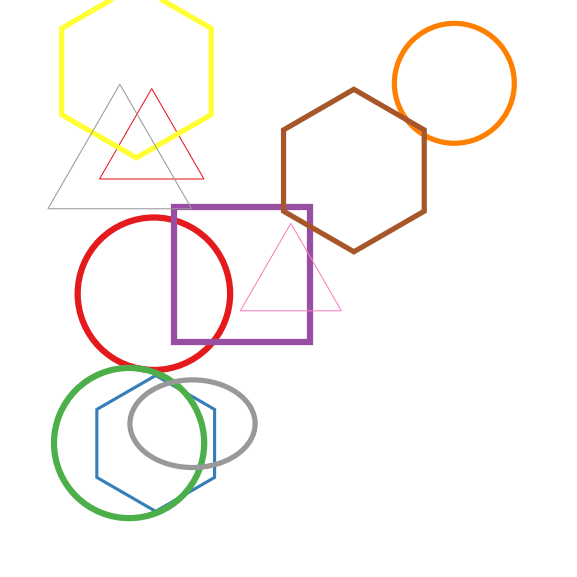[{"shape": "triangle", "thickness": 0.5, "radius": 0.52, "center": [0.263, 0.741]}, {"shape": "circle", "thickness": 3, "radius": 0.66, "center": [0.266, 0.49]}, {"shape": "hexagon", "thickness": 1.5, "radius": 0.59, "center": [0.27, 0.231]}, {"shape": "circle", "thickness": 3, "radius": 0.65, "center": [0.224, 0.232]}, {"shape": "square", "thickness": 3, "radius": 0.59, "center": [0.419, 0.524]}, {"shape": "circle", "thickness": 2.5, "radius": 0.52, "center": [0.787, 0.855]}, {"shape": "hexagon", "thickness": 2.5, "radius": 0.75, "center": [0.236, 0.875]}, {"shape": "hexagon", "thickness": 2.5, "radius": 0.7, "center": [0.613, 0.704]}, {"shape": "triangle", "thickness": 0.5, "radius": 0.51, "center": [0.504, 0.511]}, {"shape": "triangle", "thickness": 0.5, "radius": 0.72, "center": [0.207, 0.709]}, {"shape": "oval", "thickness": 2.5, "radius": 0.54, "center": [0.333, 0.265]}]